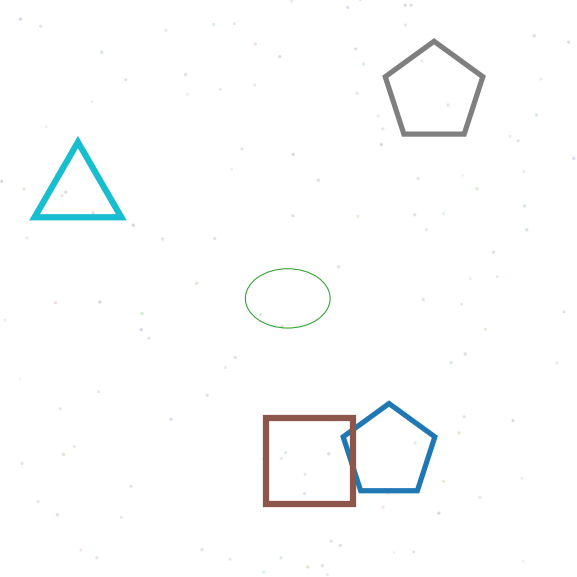[{"shape": "pentagon", "thickness": 2.5, "radius": 0.42, "center": [0.674, 0.217]}, {"shape": "oval", "thickness": 0.5, "radius": 0.37, "center": [0.498, 0.482]}, {"shape": "square", "thickness": 3, "radius": 0.37, "center": [0.536, 0.201]}, {"shape": "pentagon", "thickness": 2.5, "radius": 0.44, "center": [0.752, 0.839]}, {"shape": "triangle", "thickness": 3, "radius": 0.43, "center": [0.135, 0.666]}]